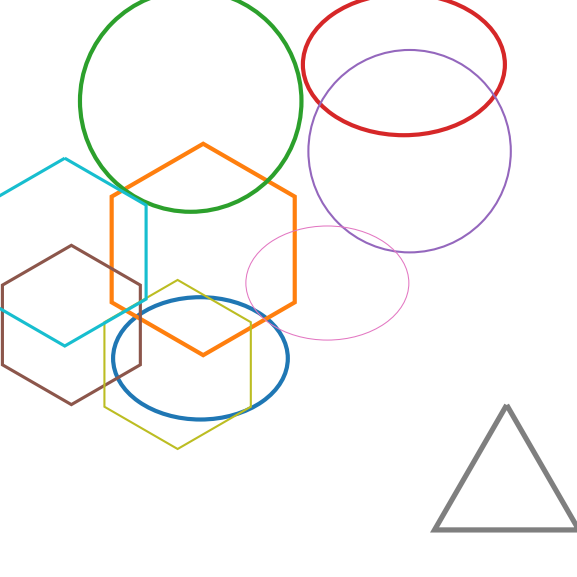[{"shape": "oval", "thickness": 2, "radius": 0.76, "center": [0.347, 0.379]}, {"shape": "hexagon", "thickness": 2, "radius": 0.92, "center": [0.352, 0.567]}, {"shape": "circle", "thickness": 2, "radius": 0.96, "center": [0.33, 0.824]}, {"shape": "oval", "thickness": 2, "radius": 0.87, "center": [0.699, 0.887]}, {"shape": "circle", "thickness": 1, "radius": 0.88, "center": [0.709, 0.737]}, {"shape": "hexagon", "thickness": 1.5, "radius": 0.69, "center": [0.124, 0.436]}, {"shape": "oval", "thickness": 0.5, "radius": 0.71, "center": [0.567, 0.509]}, {"shape": "triangle", "thickness": 2.5, "radius": 0.72, "center": [0.877, 0.154]}, {"shape": "hexagon", "thickness": 1, "radius": 0.73, "center": [0.308, 0.368]}, {"shape": "hexagon", "thickness": 1.5, "radius": 0.81, "center": [0.112, 0.563]}]